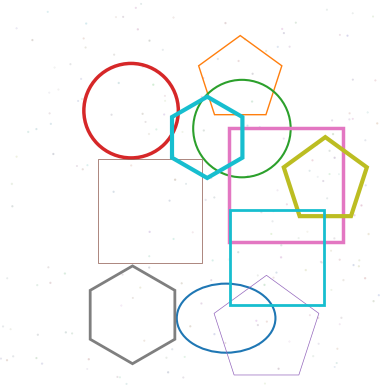[{"shape": "oval", "thickness": 1.5, "radius": 0.64, "center": [0.587, 0.174]}, {"shape": "pentagon", "thickness": 1, "radius": 0.57, "center": [0.624, 0.794]}, {"shape": "circle", "thickness": 1.5, "radius": 0.63, "center": [0.628, 0.666]}, {"shape": "circle", "thickness": 2.5, "radius": 0.61, "center": [0.341, 0.713]}, {"shape": "pentagon", "thickness": 0.5, "radius": 0.72, "center": [0.692, 0.142]}, {"shape": "square", "thickness": 0.5, "radius": 0.68, "center": [0.389, 0.452]}, {"shape": "square", "thickness": 2.5, "radius": 0.74, "center": [0.744, 0.519]}, {"shape": "hexagon", "thickness": 2, "radius": 0.63, "center": [0.344, 0.182]}, {"shape": "pentagon", "thickness": 3, "radius": 0.57, "center": [0.845, 0.53]}, {"shape": "hexagon", "thickness": 3, "radius": 0.53, "center": [0.538, 0.643]}, {"shape": "square", "thickness": 2, "radius": 0.62, "center": [0.719, 0.332]}]